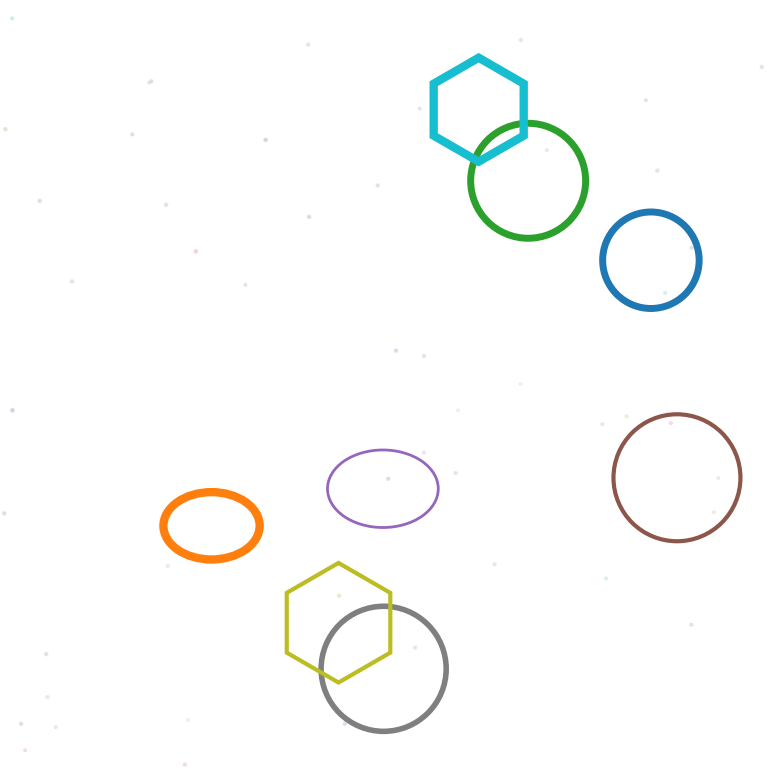[{"shape": "circle", "thickness": 2.5, "radius": 0.31, "center": [0.845, 0.662]}, {"shape": "oval", "thickness": 3, "radius": 0.31, "center": [0.275, 0.317]}, {"shape": "circle", "thickness": 2.5, "radius": 0.37, "center": [0.686, 0.765]}, {"shape": "oval", "thickness": 1, "radius": 0.36, "center": [0.497, 0.365]}, {"shape": "circle", "thickness": 1.5, "radius": 0.41, "center": [0.879, 0.38]}, {"shape": "circle", "thickness": 2, "radius": 0.41, "center": [0.498, 0.131]}, {"shape": "hexagon", "thickness": 1.5, "radius": 0.39, "center": [0.44, 0.191]}, {"shape": "hexagon", "thickness": 3, "radius": 0.34, "center": [0.622, 0.858]}]